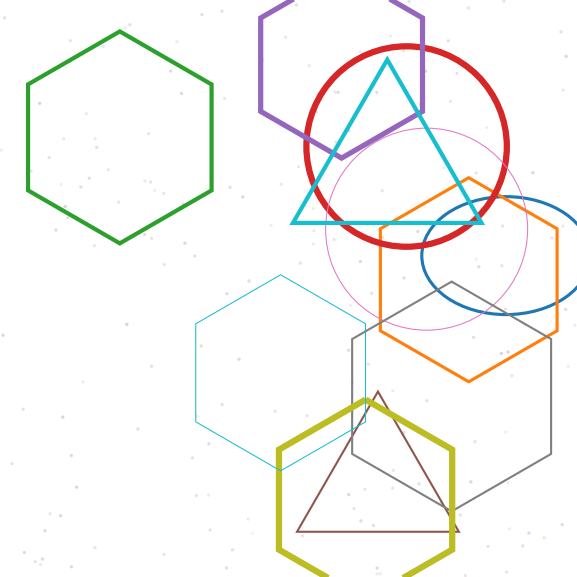[{"shape": "oval", "thickness": 1.5, "radius": 0.73, "center": [0.876, 0.557]}, {"shape": "hexagon", "thickness": 1.5, "radius": 0.88, "center": [0.812, 0.515]}, {"shape": "hexagon", "thickness": 2, "radius": 0.92, "center": [0.207, 0.761]}, {"shape": "circle", "thickness": 3, "radius": 0.87, "center": [0.704, 0.745]}, {"shape": "hexagon", "thickness": 2.5, "radius": 0.81, "center": [0.592, 0.887]}, {"shape": "triangle", "thickness": 1, "radius": 0.81, "center": [0.654, 0.159]}, {"shape": "circle", "thickness": 0.5, "radius": 0.87, "center": [0.739, 0.602]}, {"shape": "hexagon", "thickness": 1, "radius": 0.99, "center": [0.782, 0.313]}, {"shape": "hexagon", "thickness": 3, "radius": 0.87, "center": [0.633, 0.134]}, {"shape": "hexagon", "thickness": 0.5, "radius": 0.85, "center": [0.486, 0.354]}, {"shape": "triangle", "thickness": 2, "radius": 0.94, "center": [0.671, 0.707]}]